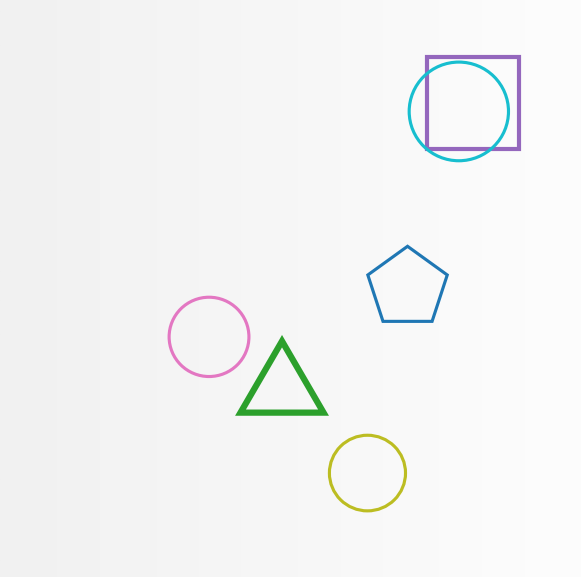[{"shape": "pentagon", "thickness": 1.5, "radius": 0.36, "center": [0.701, 0.501]}, {"shape": "triangle", "thickness": 3, "radius": 0.41, "center": [0.485, 0.326]}, {"shape": "square", "thickness": 2, "radius": 0.4, "center": [0.814, 0.821]}, {"shape": "circle", "thickness": 1.5, "radius": 0.34, "center": [0.36, 0.416]}, {"shape": "circle", "thickness": 1.5, "radius": 0.33, "center": [0.632, 0.18]}, {"shape": "circle", "thickness": 1.5, "radius": 0.43, "center": [0.789, 0.806]}]